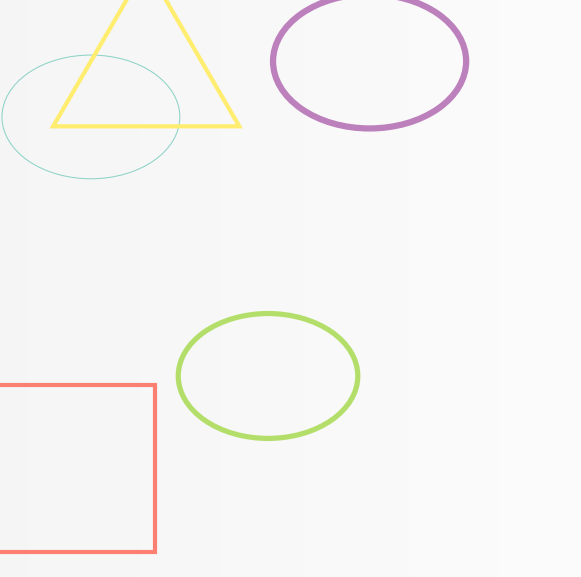[{"shape": "oval", "thickness": 0.5, "radius": 0.77, "center": [0.156, 0.797]}, {"shape": "square", "thickness": 2, "radius": 0.72, "center": [0.122, 0.188]}, {"shape": "oval", "thickness": 2.5, "radius": 0.77, "center": [0.461, 0.348]}, {"shape": "oval", "thickness": 3, "radius": 0.83, "center": [0.636, 0.893]}, {"shape": "triangle", "thickness": 2, "radius": 0.92, "center": [0.252, 0.873]}]